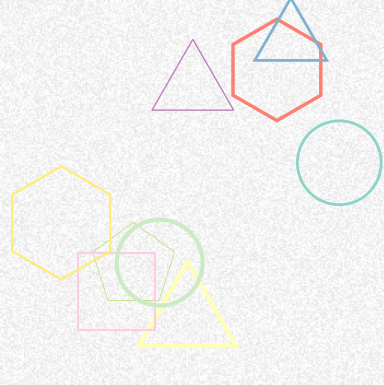[{"shape": "circle", "thickness": 2, "radius": 0.54, "center": [0.881, 0.577]}, {"shape": "triangle", "thickness": 3, "radius": 0.73, "center": [0.487, 0.175]}, {"shape": "hexagon", "thickness": 2.5, "radius": 0.66, "center": [0.719, 0.818]}, {"shape": "triangle", "thickness": 2, "radius": 0.54, "center": [0.755, 0.897]}, {"shape": "pentagon", "thickness": 0.5, "radius": 0.56, "center": [0.347, 0.31]}, {"shape": "square", "thickness": 1.5, "radius": 0.5, "center": [0.303, 0.243]}, {"shape": "triangle", "thickness": 1, "radius": 0.61, "center": [0.501, 0.775]}, {"shape": "circle", "thickness": 3, "radius": 0.56, "center": [0.415, 0.318]}, {"shape": "hexagon", "thickness": 1.5, "radius": 0.74, "center": [0.159, 0.421]}]